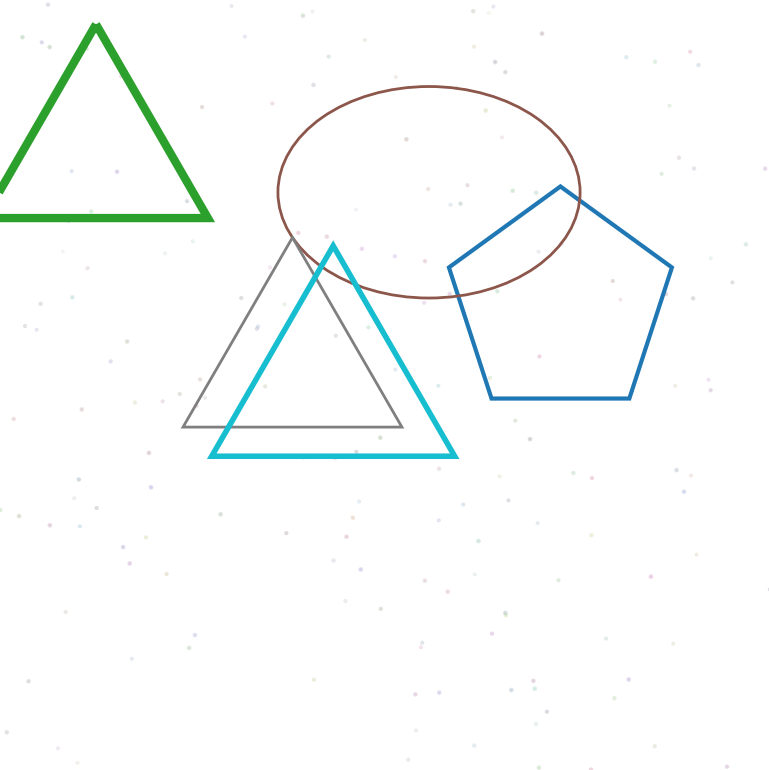[{"shape": "pentagon", "thickness": 1.5, "radius": 0.76, "center": [0.728, 0.606]}, {"shape": "triangle", "thickness": 3, "radius": 0.84, "center": [0.125, 0.801]}, {"shape": "oval", "thickness": 1, "radius": 0.98, "center": [0.557, 0.75]}, {"shape": "triangle", "thickness": 1, "radius": 0.82, "center": [0.38, 0.527]}, {"shape": "triangle", "thickness": 2, "radius": 0.91, "center": [0.433, 0.499]}]